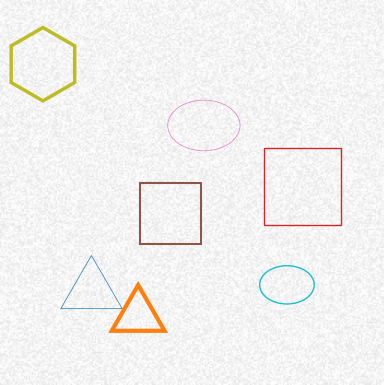[{"shape": "triangle", "thickness": 0.5, "radius": 0.46, "center": [0.238, 0.244]}, {"shape": "triangle", "thickness": 3, "radius": 0.4, "center": [0.359, 0.18]}, {"shape": "square", "thickness": 1, "radius": 0.5, "center": [0.786, 0.516]}, {"shape": "square", "thickness": 1.5, "radius": 0.4, "center": [0.443, 0.445]}, {"shape": "oval", "thickness": 0.5, "radius": 0.47, "center": [0.53, 0.674]}, {"shape": "hexagon", "thickness": 2.5, "radius": 0.48, "center": [0.112, 0.833]}, {"shape": "oval", "thickness": 1, "radius": 0.35, "center": [0.745, 0.26]}]